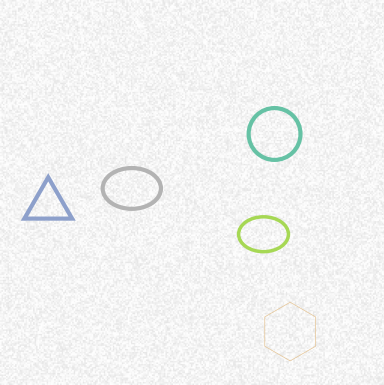[{"shape": "circle", "thickness": 3, "radius": 0.34, "center": [0.713, 0.652]}, {"shape": "triangle", "thickness": 3, "radius": 0.36, "center": [0.125, 0.468]}, {"shape": "oval", "thickness": 2.5, "radius": 0.32, "center": [0.685, 0.392]}, {"shape": "hexagon", "thickness": 0.5, "radius": 0.38, "center": [0.754, 0.139]}, {"shape": "oval", "thickness": 3, "radius": 0.38, "center": [0.342, 0.511]}]